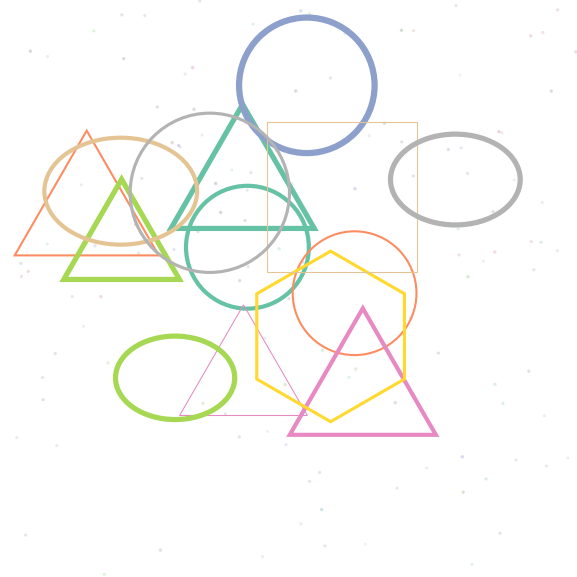[{"shape": "triangle", "thickness": 2.5, "radius": 0.72, "center": [0.42, 0.675]}, {"shape": "circle", "thickness": 2, "radius": 0.53, "center": [0.428, 0.571]}, {"shape": "triangle", "thickness": 1, "radius": 0.72, "center": [0.15, 0.629]}, {"shape": "circle", "thickness": 1, "radius": 0.54, "center": [0.614, 0.491]}, {"shape": "circle", "thickness": 3, "radius": 0.59, "center": [0.531, 0.851]}, {"shape": "triangle", "thickness": 2, "radius": 0.73, "center": [0.628, 0.319]}, {"shape": "triangle", "thickness": 0.5, "radius": 0.64, "center": [0.422, 0.344]}, {"shape": "oval", "thickness": 2.5, "radius": 0.52, "center": [0.303, 0.345]}, {"shape": "triangle", "thickness": 2.5, "radius": 0.58, "center": [0.211, 0.573]}, {"shape": "hexagon", "thickness": 1.5, "radius": 0.74, "center": [0.572, 0.417]}, {"shape": "square", "thickness": 0.5, "radius": 0.65, "center": [0.592, 0.658]}, {"shape": "oval", "thickness": 2, "radius": 0.66, "center": [0.209, 0.668]}, {"shape": "circle", "thickness": 1.5, "radius": 0.69, "center": [0.363, 0.665]}, {"shape": "oval", "thickness": 2.5, "radius": 0.56, "center": [0.788, 0.688]}]